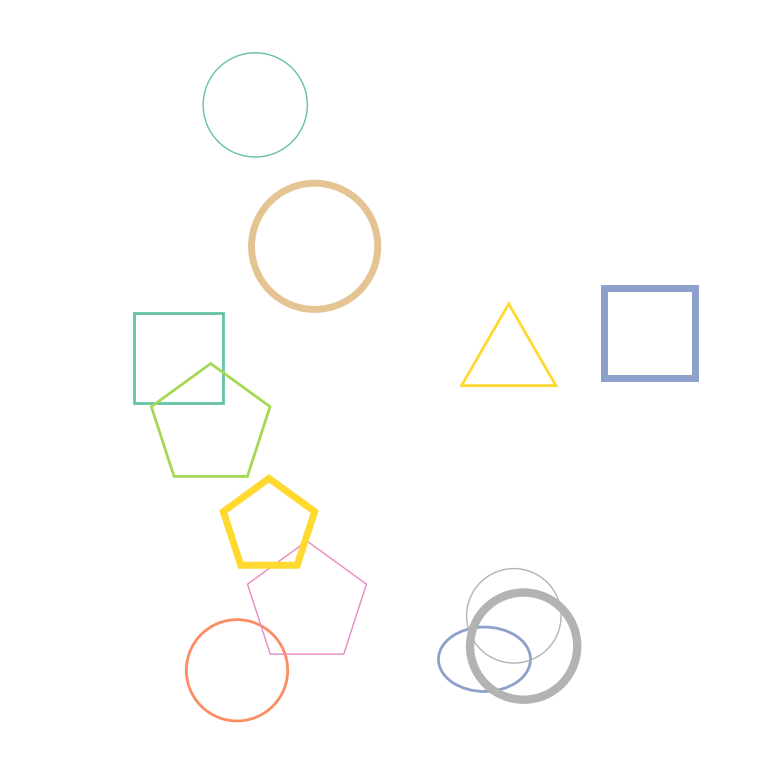[{"shape": "square", "thickness": 1, "radius": 0.29, "center": [0.232, 0.535]}, {"shape": "circle", "thickness": 0.5, "radius": 0.34, "center": [0.331, 0.864]}, {"shape": "circle", "thickness": 1, "radius": 0.33, "center": [0.308, 0.129]}, {"shape": "oval", "thickness": 1, "radius": 0.3, "center": [0.629, 0.144]}, {"shape": "square", "thickness": 2.5, "radius": 0.29, "center": [0.843, 0.568]}, {"shape": "pentagon", "thickness": 0.5, "radius": 0.41, "center": [0.399, 0.216]}, {"shape": "pentagon", "thickness": 1, "radius": 0.41, "center": [0.274, 0.447]}, {"shape": "triangle", "thickness": 1, "radius": 0.35, "center": [0.661, 0.535]}, {"shape": "pentagon", "thickness": 2.5, "radius": 0.31, "center": [0.349, 0.316]}, {"shape": "circle", "thickness": 2.5, "radius": 0.41, "center": [0.409, 0.68]}, {"shape": "circle", "thickness": 0.5, "radius": 0.31, "center": [0.667, 0.2]}, {"shape": "circle", "thickness": 3, "radius": 0.35, "center": [0.68, 0.161]}]